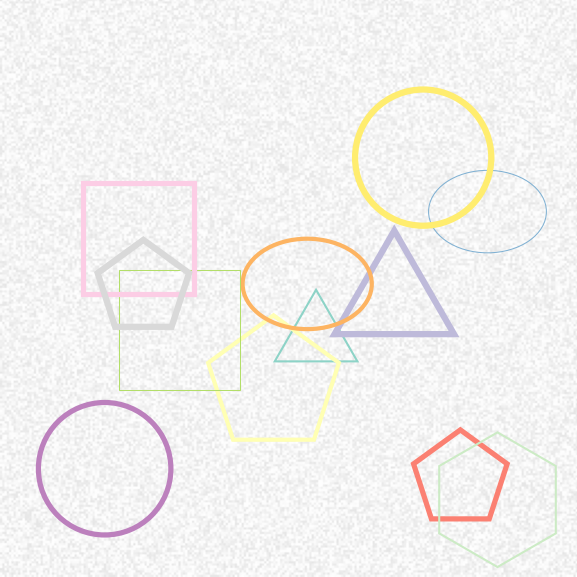[{"shape": "triangle", "thickness": 1, "radius": 0.41, "center": [0.547, 0.415]}, {"shape": "pentagon", "thickness": 2, "radius": 0.6, "center": [0.474, 0.334]}, {"shape": "triangle", "thickness": 3, "radius": 0.6, "center": [0.683, 0.48]}, {"shape": "pentagon", "thickness": 2.5, "radius": 0.43, "center": [0.797, 0.17]}, {"shape": "oval", "thickness": 0.5, "radius": 0.51, "center": [0.844, 0.633]}, {"shape": "oval", "thickness": 2, "radius": 0.56, "center": [0.532, 0.507]}, {"shape": "square", "thickness": 0.5, "radius": 0.52, "center": [0.311, 0.428]}, {"shape": "square", "thickness": 2.5, "radius": 0.48, "center": [0.239, 0.585]}, {"shape": "pentagon", "thickness": 3, "radius": 0.42, "center": [0.248, 0.501]}, {"shape": "circle", "thickness": 2.5, "radius": 0.57, "center": [0.181, 0.187]}, {"shape": "hexagon", "thickness": 1, "radius": 0.58, "center": [0.861, 0.134]}, {"shape": "circle", "thickness": 3, "radius": 0.59, "center": [0.733, 0.726]}]